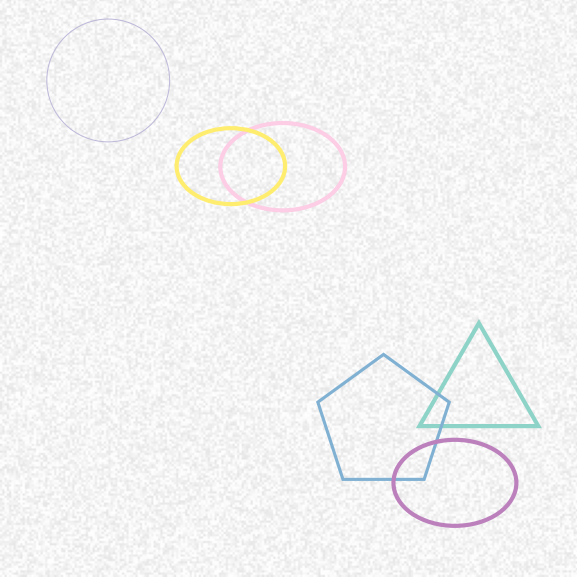[{"shape": "triangle", "thickness": 2, "radius": 0.59, "center": [0.829, 0.321]}, {"shape": "circle", "thickness": 0.5, "radius": 0.53, "center": [0.187, 0.86]}, {"shape": "pentagon", "thickness": 1.5, "radius": 0.6, "center": [0.664, 0.266]}, {"shape": "oval", "thickness": 2, "radius": 0.54, "center": [0.489, 0.711]}, {"shape": "oval", "thickness": 2, "radius": 0.53, "center": [0.788, 0.163]}, {"shape": "oval", "thickness": 2, "radius": 0.47, "center": [0.4, 0.711]}]